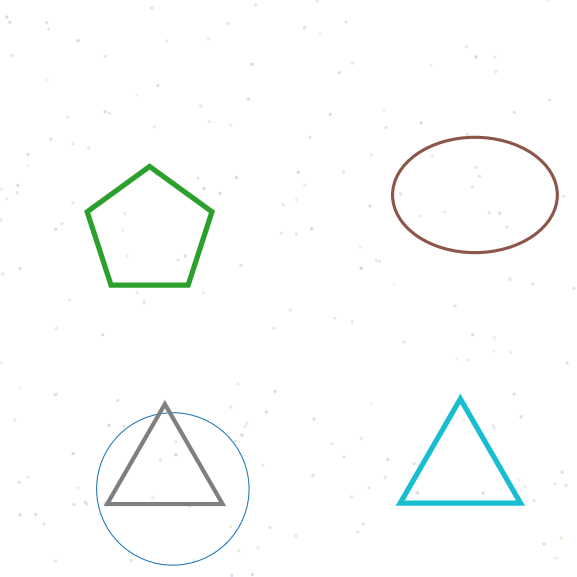[{"shape": "circle", "thickness": 0.5, "radius": 0.66, "center": [0.299, 0.152]}, {"shape": "pentagon", "thickness": 2.5, "radius": 0.57, "center": [0.259, 0.597]}, {"shape": "oval", "thickness": 1.5, "radius": 0.71, "center": [0.822, 0.662]}, {"shape": "triangle", "thickness": 2, "radius": 0.58, "center": [0.285, 0.184]}, {"shape": "triangle", "thickness": 2.5, "radius": 0.6, "center": [0.797, 0.188]}]